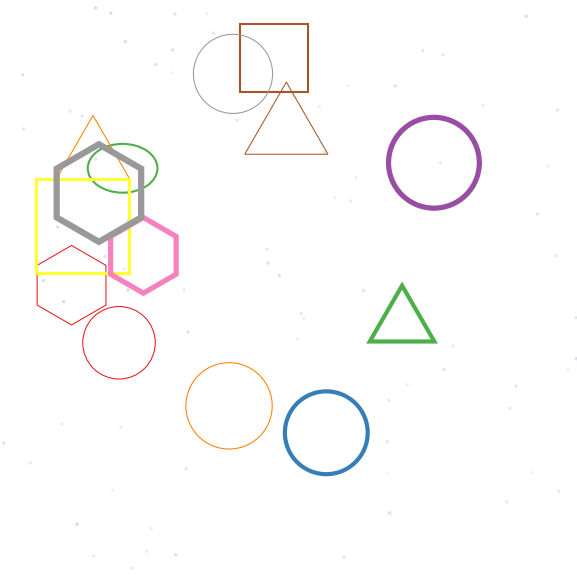[{"shape": "circle", "thickness": 0.5, "radius": 0.31, "center": [0.206, 0.406]}, {"shape": "hexagon", "thickness": 0.5, "radius": 0.34, "center": [0.124, 0.505]}, {"shape": "circle", "thickness": 2, "radius": 0.36, "center": [0.565, 0.25]}, {"shape": "triangle", "thickness": 2, "radius": 0.32, "center": [0.696, 0.44]}, {"shape": "oval", "thickness": 1, "radius": 0.3, "center": [0.212, 0.708]}, {"shape": "circle", "thickness": 2.5, "radius": 0.39, "center": [0.751, 0.717]}, {"shape": "circle", "thickness": 0.5, "radius": 0.37, "center": [0.397, 0.296]}, {"shape": "triangle", "thickness": 0.5, "radius": 0.38, "center": [0.161, 0.724]}, {"shape": "square", "thickness": 1.5, "radius": 0.41, "center": [0.143, 0.608]}, {"shape": "triangle", "thickness": 0.5, "radius": 0.42, "center": [0.496, 0.774]}, {"shape": "square", "thickness": 1, "radius": 0.3, "center": [0.475, 0.898]}, {"shape": "hexagon", "thickness": 2.5, "radius": 0.33, "center": [0.248, 0.557]}, {"shape": "circle", "thickness": 0.5, "radius": 0.34, "center": [0.403, 0.871]}, {"shape": "hexagon", "thickness": 3, "radius": 0.42, "center": [0.171, 0.665]}]